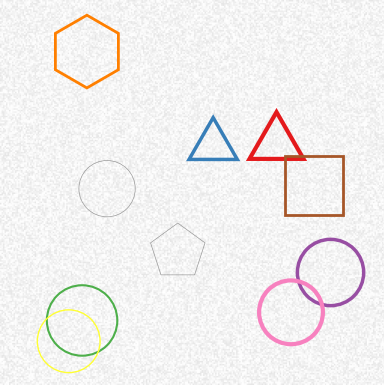[{"shape": "triangle", "thickness": 3, "radius": 0.41, "center": [0.718, 0.628]}, {"shape": "triangle", "thickness": 2.5, "radius": 0.36, "center": [0.554, 0.622]}, {"shape": "circle", "thickness": 1.5, "radius": 0.46, "center": [0.213, 0.168]}, {"shape": "circle", "thickness": 2.5, "radius": 0.43, "center": [0.859, 0.292]}, {"shape": "hexagon", "thickness": 2, "radius": 0.47, "center": [0.226, 0.866]}, {"shape": "circle", "thickness": 1, "radius": 0.41, "center": [0.178, 0.114]}, {"shape": "square", "thickness": 2, "radius": 0.38, "center": [0.816, 0.518]}, {"shape": "circle", "thickness": 3, "radius": 0.41, "center": [0.756, 0.189]}, {"shape": "circle", "thickness": 0.5, "radius": 0.37, "center": [0.278, 0.51]}, {"shape": "pentagon", "thickness": 0.5, "radius": 0.37, "center": [0.462, 0.346]}]